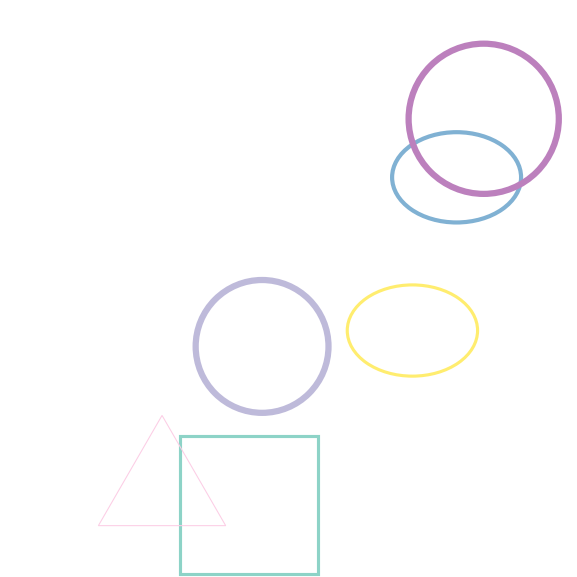[{"shape": "square", "thickness": 1.5, "radius": 0.6, "center": [0.431, 0.125]}, {"shape": "circle", "thickness": 3, "radius": 0.58, "center": [0.454, 0.399]}, {"shape": "oval", "thickness": 2, "radius": 0.56, "center": [0.791, 0.692]}, {"shape": "triangle", "thickness": 0.5, "radius": 0.64, "center": [0.281, 0.153]}, {"shape": "circle", "thickness": 3, "radius": 0.65, "center": [0.838, 0.793]}, {"shape": "oval", "thickness": 1.5, "radius": 0.56, "center": [0.714, 0.427]}]